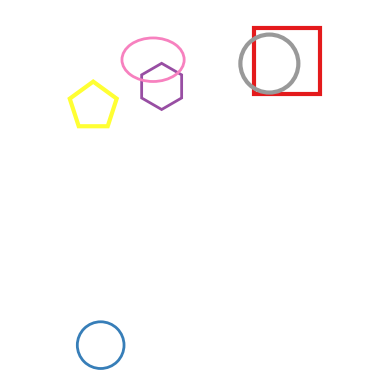[{"shape": "square", "thickness": 3, "radius": 0.43, "center": [0.745, 0.843]}, {"shape": "circle", "thickness": 2, "radius": 0.3, "center": [0.261, 0.104]}, {"shape": "hexagon", "thickness": 2, "radius": 0.3, "center": [0.42, 0.776]}, {"shape": "pentagon", "thickness": 3, "radius": 0.32, "center": [0.242, 0.724]}, {"shape": "oval", "thickness": 2, "radius": 0.4, "center": [0.398, 0.845]}, {"shape": "circle", "thickness": 3, "radius": 0.38, "center": [0.7, 0.835]}]